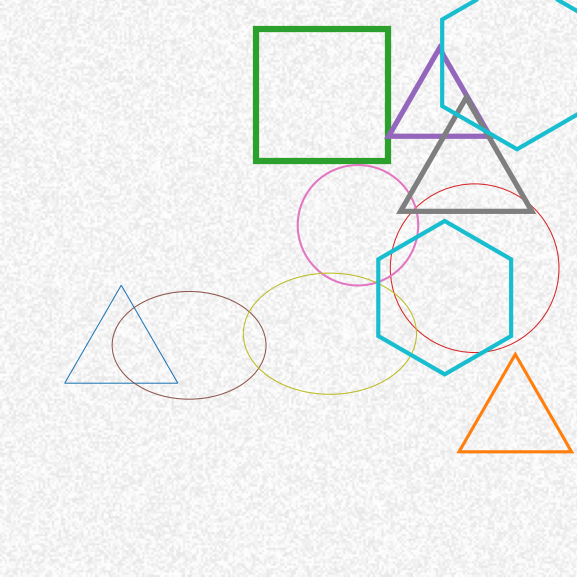[{"shape": "triangle", "thickness": 0.5, "radius": 0.57, "center": [0.21, 0.392]}, {"shape": "triangle", "thickness": 1.5, "radius": 0.56, "center": [0.892, 0.273]}, {"shape": "square", "thickness": 3, "radius": 0.57, "center": [0.558, 0.835]}, {"shape": "circle", "thickness": 0.5, "radius": 0.73, "center": [0.822, 0.535]}, {"shape": "triangle", "thickness": 2.5, "radius": 0.51, "center": [0.761, 0.814]}, {"shape": "oval", "thickness": 0.5, "radius": 0.67, "center": [0.327, 0.401]}, {"shape": "circle", "thickness": 1, "radius": 0.52, "center": [0.62, 0.609]}, {"shape": "triangle", "thickness": 2.5, "radius": 0.66, "center": [0.807, 0.699]}, {"shape": "oval", "thickness": 0.5, "radius": 0.75, "center": [0.571, 0.421]}, {"shape": "hexagon", "thickness": 2, "radius": 0.75, "center": [0.895, 0.89]}, {"shape": "hexagon", "thickness": 2, "radius": 0.66, "center": [0.77, 0.484]}]